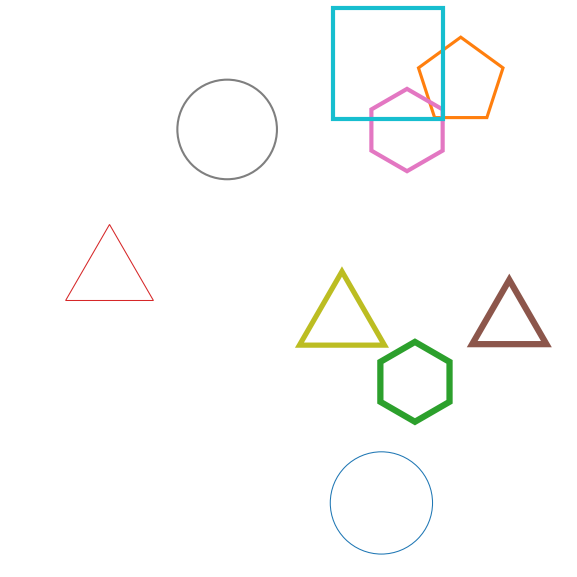[{"shape": "circle", "thickness": 0.5, "radius": 0.44, "center": [0.66, 0.128]}, {"shape": "pentagon", "thickness": 1.5, "radius": 0.38, "center": [0.798, 0.858]}, {"shape": "hexagon", "thickness": 3, "radius": 0.35, "center": [0.719, 0.338]}, {"shape": "triangle", "thickness": 0.5, "radius": 0.44, "center": [0.19, 0.523]}, {"shape": "triangle", "thickness": 3, "radius": 0.37, "center": [0.882, 0.44]}, {"shape": "hexagon", "thickness": 2, "radius": 0.36, "center": [0.705, 0.774]}, {"shape": "circle", "thickness": 1, "radius": 0.43, "center": [0.393, 0.775]}, {"shape": "triangle", "thickness": 2.5, "radius": 0.42, "center": [0.592, 0.444]}, {"shape": "square", "thickness": 2, "radius": 0.48, "center": [0.672, 0.889]}]